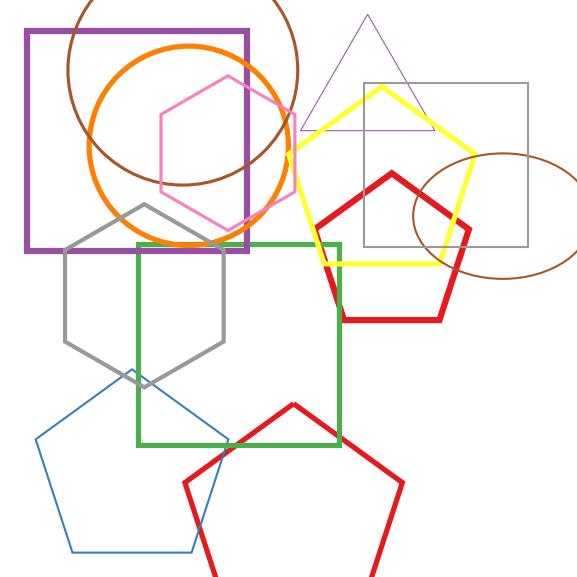[{"shape": "pentagon", "thickness": 2.5, "radius": 0.99, "center": [0.508, 0.102]}, {"shape": "pentagon", "thickness": 3, "radius": 0.7, "center": [0.678, 0.559]}, {"shape": "pentagon", "thickness": 1, "radius": 0.88, "center": [0.229, 0.184]}, {"shape": "square", "thickness": 2.5, "radius": 0.87, "center": [0.413, 0.402]}, {"shape": "triangle", "thickness": 0.5, "radius": 0.67, "center": [0.637, 0.84]}, {"shape": "square", "thickness": 3, "radius": 0.95, "center": [0.237, 0.755]}, {"shape": "circle", "thickness": 2.5, "radius": 0.86, "center": [0.327, 0.747]}, {"shape": "pentagon", "thickness": 2.5, "radius": 0.85, "center": [0.661, 0.68]}, {"shape": "oval", "thickness": 1, "radius": 0.78, "center": [0.871, 0.625]}, {"shape": "circle", "thickness": 1.5, "radius": 0.99, "center": [0.317, 0.878]}, {"shape": "hexagon", "thickness": 1.5, "radius": 0.67, "center": [0.395, 0.734]}, {"shape": "hexagon", "thickness": 2, "radius": 0.79, "center": [0.25, 0.487]}, {"shape": "square", "thickness": 1, "radius": 0.71, "center": [0.772, 0.713]}]